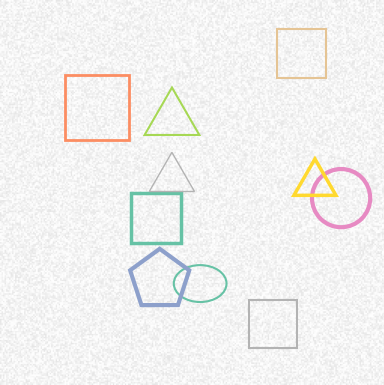[{"shape": "square", "thickness": 2.5, "radius": 0.32, "center": [0.405, 0.435]}, {"shape": "oval", "thickness": 1.5, "radius": 0.34, "center": [0.52, 0.263]}, {"shape": "square", "thickness": 2, "radius": 0.42, "center": [0.252, 0.721]}, {"shape": "pentagon", "thickness": 3, "radius": 0.4, "center": [0.415, 0.273]}, {"shape": "circle", "thickness": 3, "radius": 0.38, "center": [0.886, 0.485]}, {"shape": "triangle", "thickness": 1.5, "radius": 0.41, "center": [0.447, 0.691]}, {"shape": "triangle", "thickness": 2.5, "radius": 0.32, "center": [0.818, 0.524]}, {"shape": "square", "thickness": 1.5, "radius": 0.32, "center": [0.783, 0.86]}, {"shape": "square", "thickness": 1.5, "radius": 0.31, "center": [0.709, 0.159]}, {"shape": "triangle", "thickness": 1, "radius": 0.34, "center": [0.446, 0.537]}]